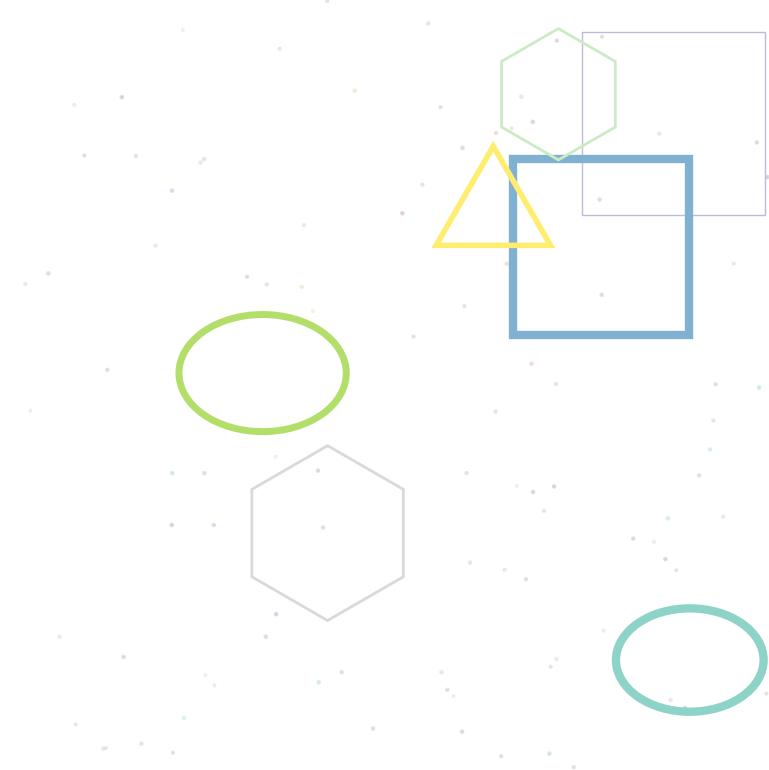[{"shape": "oval", "thickness": 3, "radius": 0.48, "center": [0.896, 0.143]}, {"shape": "square", "thickness": 0.5, "radius": 0.59, "center": [0.875, 0.839]}, {"shape": "square", "thickness": 3, "radius": 0.57, "center": [0.78, 0.679]}, {"shape": "oval", "thickness": 2.5, "radius": 0.54, "center": [0.341, 0.515]}, {"shape": "hexagon", "thickness": 1, "radius": 0.57, "center": [0.425, 0.308]}, {"shape": "hexagon", "thickness": 1, "radius": 0.43, "center": [0.725, 0.878]}, {"shape": "triangle", "thickness": 2, "radius": 0.43, "center": [0.641, 0.724]}]